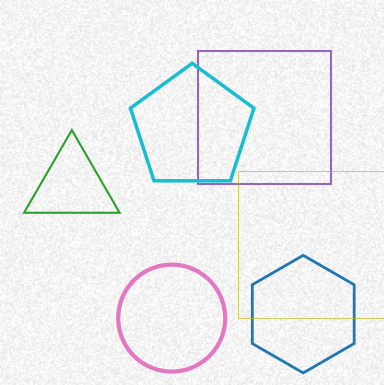[{"shape": "hexagon", "thickness": 2, "radius": 0.76, "center": [0.788, 0.184]}, {"shape": "triangle", "thickness": 1.5, "radius": 0.72, "center": [0.187, 0.519]}, {"shape": "square", "thickness": 1.5, "radius": 0.87, "center": [0.687, 0.695]}, {"shape": "circle", "thickness": 3, "radius": 0.69, "center": [0.446, 0.174]}, {"shape": "square", "thickness": 0.5, "radius": 0.95, "center": [0.809, 0.364]}, {"shape": "pentagon", "thickness": 2.5, "radius": 0.84, "center": [0.499, 0.667]}]